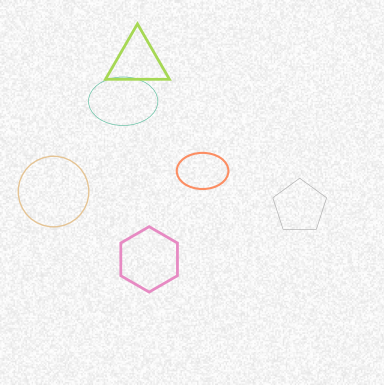[{"shape": "oval", "thickness": 0.5, "radius": 0.45, "center": [0.32, 0.737]}, {"shape": "oval", "thickness": 1.5, "radius": 0.34, "center": [0.526, 0.556]}, {"shape": "hexagon", "thickness": 2, "radius": 0.42, "center": [0.387, 0.326]}, {"shape": "triangle", "thickness": 2, "radius": 0.48, "center": [0.357, 0.842]}, {"shape": "circle", "thickness": 1, "radius": 0.46, "center": [0.139, 0.502]}, {"shape": "pentagon", "thickness": 0.5, "radius": 0.37, "center": [0.778, 0.464]}]